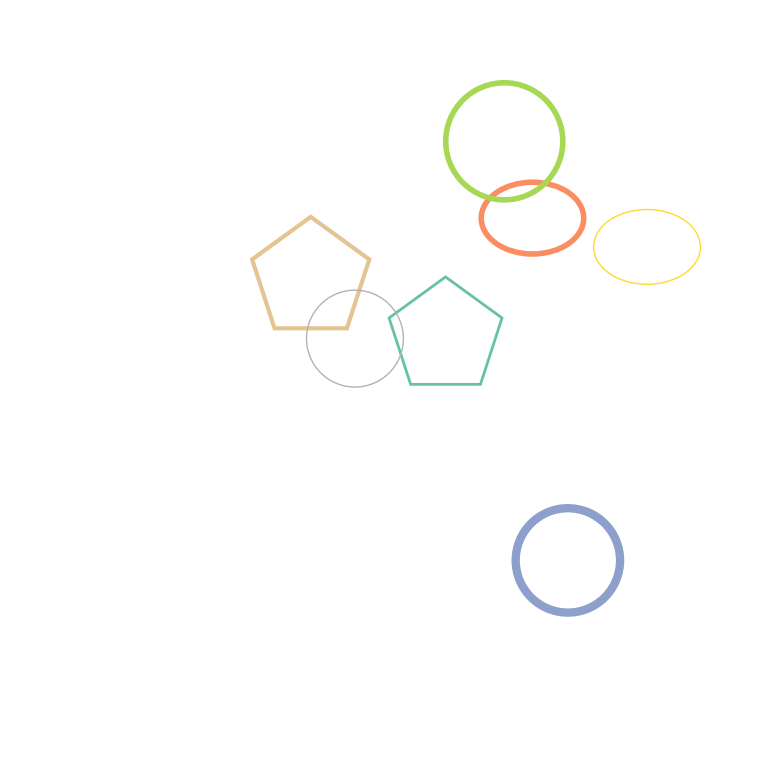[{"shape": "pentagon", "thickness": 1, "radius": 0.39, "center": [0.579, 0.563]}, {"shape": "oval", "thickness": 2, "radius": 0.33, "center": [0.692, 0.717]}, {"shape": "circle", "thickness": 3, "radius": 0.34, "center": [0.738, 0.272]}, {"shape": "circle", "thickness": 2, "radius": 0.38, "center": [0.655, 0.816]}, {"shape": "oval", "thickness": 0.5, "radius": 0.35, "center": [0.84, 0.679]}, {"shape": "pentagon", "thickness": 1.5, "radius": 0.4, "center": [0.404, 0.638]}, {"shape": "circle", "thickness": 0.5, "radius": 0.31, "center": [0.461, 0.56]}]